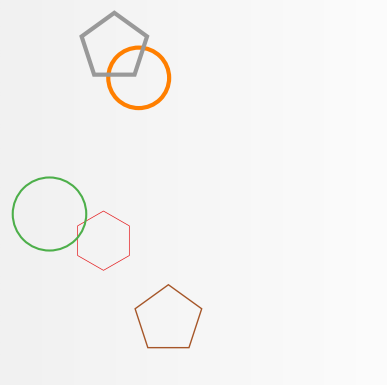[{"shape": "hexagon", "thickness": 0.5, "radius": 0.39, "center": [0.267, 0.375]}, {"shape": "circle", "thickness": 1.5, "radius": 0.47, "center": [0.128, 0.444]}, {"shape": "circle", "thickness": 3, "radius": 0.39, "center": [0.358, 0.798]}, {"shape": "pentagon", "thickness": 1, "radius": 0.45, "center": [0.435, 0.17]}, {"shape": "pentagon", "thickness": 3, "radius": 0.44, "center": [0.295, 0.878]}]